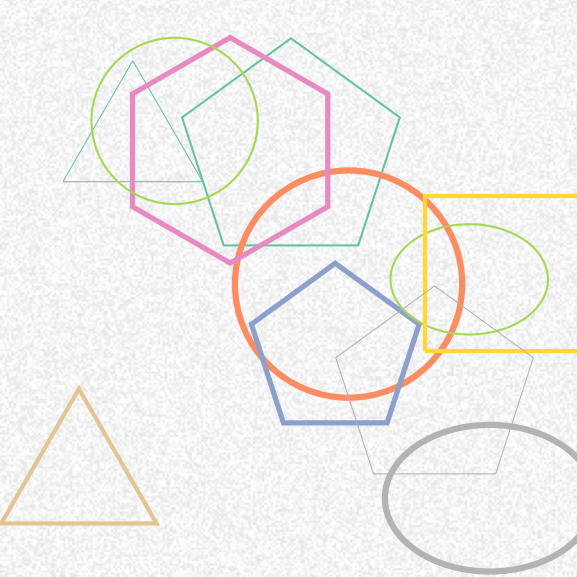[{"shape": "pentagon", "thickness": 1, "radius": 0.99, "center": [0.504, 0.735]}, {"shape": "triangle", "thickness": 0.5, "radius": 0.7, "center": [0.23, 0.754]}, {"shape": "circle", "thickness": 3, "radius": 0.98, "center": [0.604, 0.507]}, {"shape": "pentagon", "thickness": 2.5, "radius": 0.76, "center": [0.581, 0.39]}, {"shape": "hexagon", "thickness": 2.5, "radius": 0.98, "center": [0.399, 0.739]}, {"shape": "circle", "thickness": 1, "radius": 0.72, "center": [0.302, 0.79]}, {"shape": "oval", "thickness": 1, "radius": 0.68, "center": [0.812, 0.515]}, {"shape": "square", "thickness": 2, "radius": 0.67, "center": [0.87, 0.525]}, {"shape": "triangle", "thickness": 2, "radius": 0.78, "center": [0.137, 0.17]}, {"shape": "pentagon", "thickness": 0.5, "radius": 0.9, "center": [0.753, 0.324]}, {"shape": "oval", "thickness": 3, "radius": 0.91, "center": [0.848, 0.136]}]